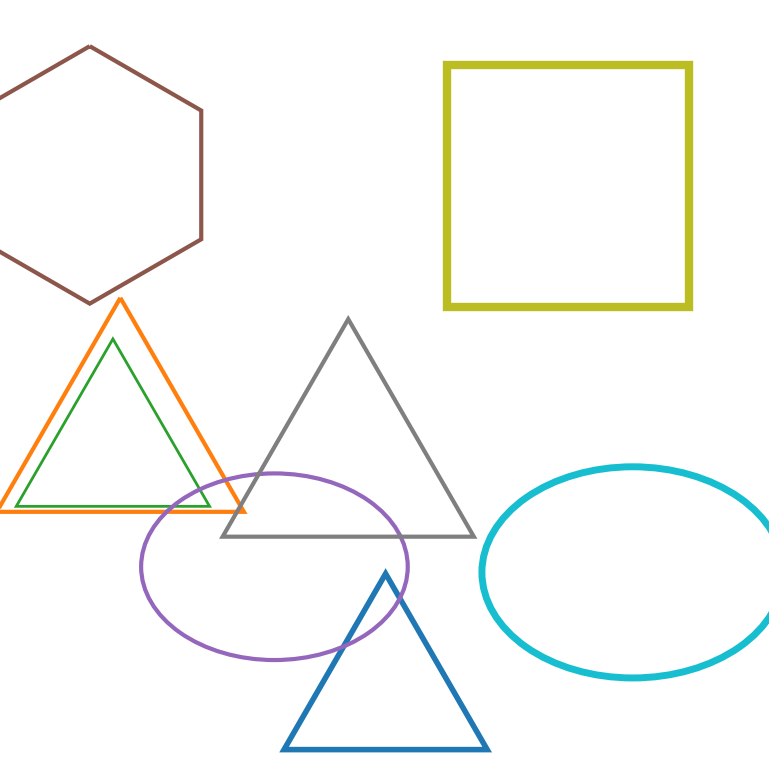[{"shape": "triangle", "thickness": 2, "radius": 0.76, "center": [0.501, 0.103]}, {"shape": "triangle", "thickness": 1.5, "radius": 0.93, "center": [0.156, 0.428]}, {"shape": "triangle", "thickness": 1, "radius": 0.72, "center": [0.147, 0.415]}, {"shape": "oval", "thickness": 1.5, "radius": 0.87, "center": [0.356, 0.264]}, {"shape": "hexagon", "thickness": 1.5, "radius": 0.84, "center": [0.117, 0.773]}, {"shape": "triangle", "thickness": 1.5, "radius": 0.94, "center": [0.452, 0.397]}, {"shape": "square", "thickness": 3, "radius": 0.79, "center": [0.737, 0.759]}, {"shape": "oval", "thickness": 2.5, "radius": 0.98, "center": [0.822, 0.257]}]